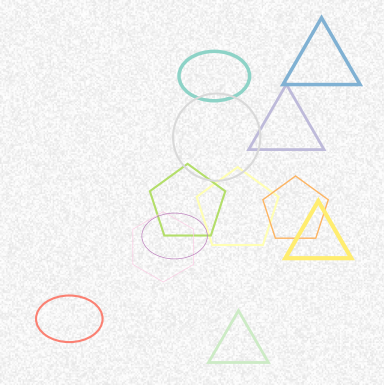[{"shape": "oval", "thickness": 2.5, "radius": 0.46, "center": [0.557, 0.802]}, {"shape": "pentagon", "thickness": 1.5, "radius": 0.56, "center": [0.617, 0.454]}, {"shape": "triangle", "thickness": 2, "radius": 0.57, "center": [0.744, 0.668]}, {"shape": "oval", "thickness": 1.5, "radius": 0.43, "center": [0.18, 0.172]}, {"shape": "triangle", "thickness": 2.5, "radius": 0.58, "center": [0.835, 0.838]}, {"shape": "pentagon", "thickness": 1, "radius": 0.45, "center": [0.768, 0.454]}, {"shape": "pentagon", "thickness": 1.5, "radius": 0.51, "center": [0.487, 0.472]}, {"shape": "hexagon", "thickness": 0.5, "radius": 0.46, "center": [0.424, 0.359]}, {"shape": "circle", "thickness": 1.5, "radius": 0.57, "center": [0.563, 0.644]}, {"shape": "oval", "thickness": 0.5, "radius": 0.43, "center": [0.453, 0.387]}, {"shape": "triangle", "thickness": 2, "radius": 0.45, "center": [0.619, 0.103]}, {"shape": "triangle", "thickness": 3, "radius": 0.49, "center": [0.827, 0.379]}]